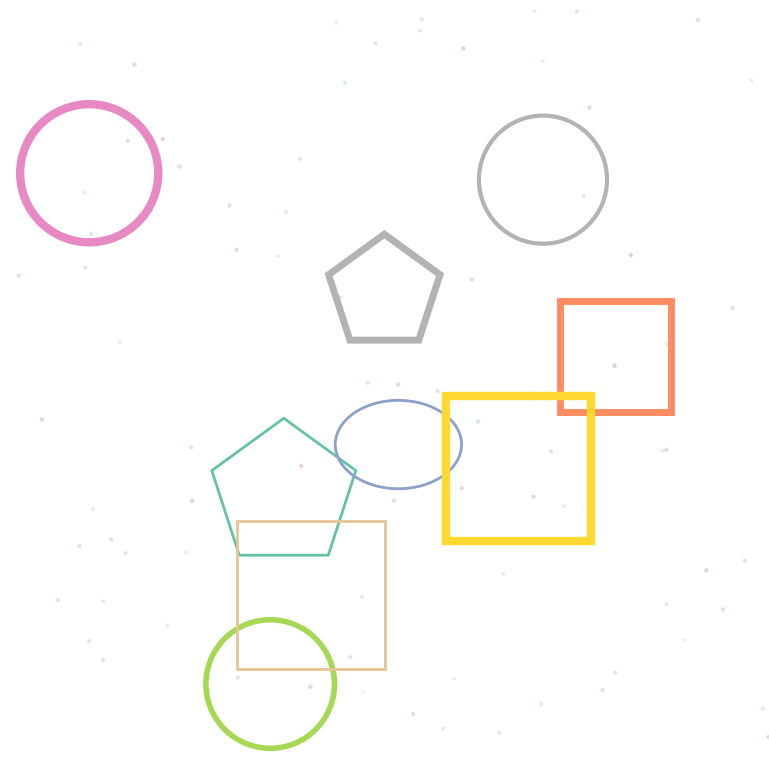[{"shape": "pentagon", "thickness": 1, "radius": 0.49, "center": [0.369, 0.359]}, {"shape": "square", "thickness": 2.5, "radius": 0.36, "center": [0.8, 0.537]}, {"shape": "oval", "thickness": 1, "radius": 0.41, "center": [0.517, 0.423]}, {"shape": "circle", "thickness": 3, "radius": 0.45, "center": [0.116, 0.775]}, {"shape": "circle", "thickness": 2, "radius": 0.42, "center": [0.351, 0.112]}, {"shape": "square", "thickness": 3, "radius": 0.47, "center": [0.673, 0.391]}, {"shape": "square", "thickness": 1, "radius": 0.48, "center": [0.404, 0.227]}, {"shape": "pentagon", "thickness": 2.5, "radius": 0.38, "center": [0.499, 0.62]}, {"shape": "circle", "thickness": 1.5, "radius": 0.42, "center": [0.705, 0.767]}]